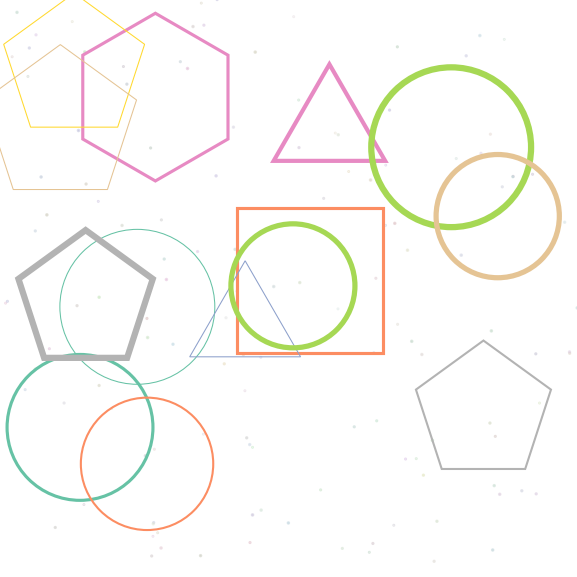[{"shape": "circle", "thickness": 0.5, "radius": 0.67, "center": [0.238, 0.468]}, {"shape": "circle", "thickness": 1.5, "radius": 0.63, "center": [0.139, 0.259]}, {"shape": "circle", "thickness": 1, "radius": 0.57, "center": [0.255, 0.196]}, {"shape": "square", "thickness": 1.5, "radius": 0.63, "center": [0.537, 0.513]}, {"shape": "triangle", "thickness": 0.5, "radius": 0.55, "center": [0.424, 0.437]}, {"shape": "hexagon", "thickness": 1.5, "radius": 0.73, "center": [0.269, 0.831]}, {"shape": "triangle", "thickness": 2, "radius": 0.56, "center": [0.57, 0.776]}, {"shape": "circle", "thickness": 2.5, "radius": 0.54, "center": [0.507, 0.504]}, {"shape": "circle", "thickness": 3, "radius": 0.69, "center": [0.781, 0.744]}, {"shape": "pentagon", "thickness": 0.5, "radius": 0.64, "center": [0.128, 0.883]}, {"shape": "pentagon", "thickness": 0.5, "radius": 0.69, "center": [0.104, 0.783]}, {"shape": "circle", "thickness": 2.5, "radius": 0.53, "center": [0.862, 0.625]}, {"shape": "pentagon", "thickness": 1, "radius": 0.61, "center": [0.837, 0.286]}, {"shape": "pentagon", "thickness": 3, "radius": 0.61, "center": [0.148, 0.478]}]